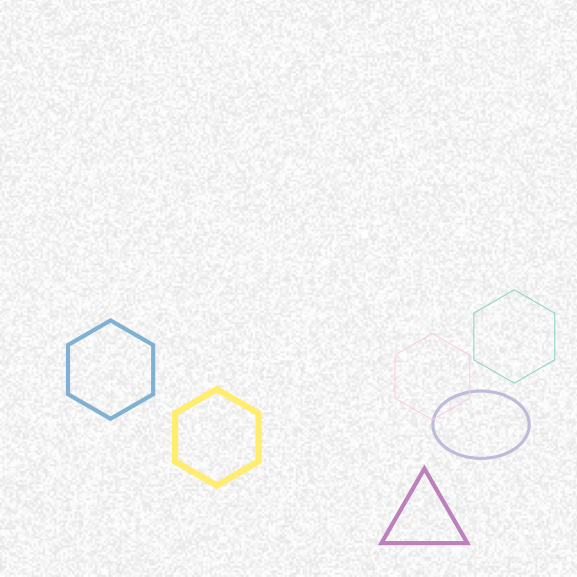[{"shape": "hexagon", "thickness": 0.5, "radius": 0.4, "center": [0.891, 0.416]}, {"shape": "oval", "thickness": 1.5, "radius": 0.42, "center": [0.833, 0.264]}, {"shape": "hexagon", "thickness": 2, "radius": 0.43, "center": [0.191, 0.359]}, {"shape": "hexagon", "thickness": 0.5, "radius": 0.37, "center": [0.749, 0.347]}, {"shape": "triangle", "thickness": 2, "radius": 0.43, "center": [0.735, 0.102]}, {"shape": "hexagon", "thickness": 3, "radius": 0.42, "center": [0.375, 0.242]}]